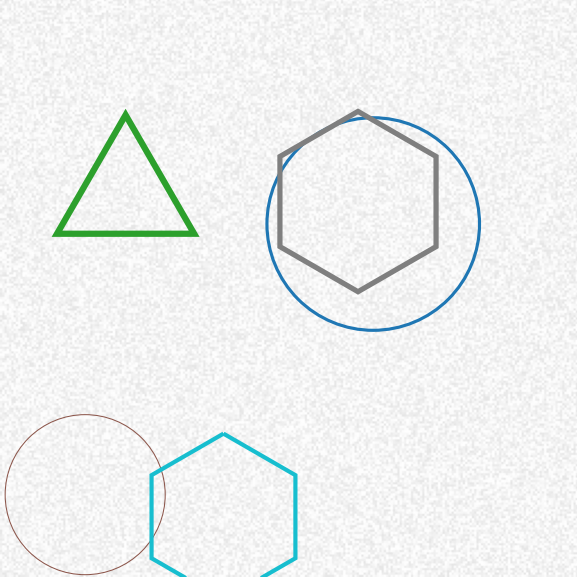[{"shape": "circle", "thickness": 1.5, "radius": 0.92, "center": [0.646, 0.611]}, {"shape": "triangle", "thickness": 3, "radius": 0.69, "center": [0.217, 0.663]}, {"shape": "circle", "thickness": 0.5, "radius": 0.69, "center": [0.147, 0.143]}, {"shape": "hexagon", "thickness": 2.5, "radius": 0.78, "center": [0.62, 0.65]}, {"shape": "hexagon", "thickness": 2, "radius": 0.72, "center": [0.387, 0.104]}]